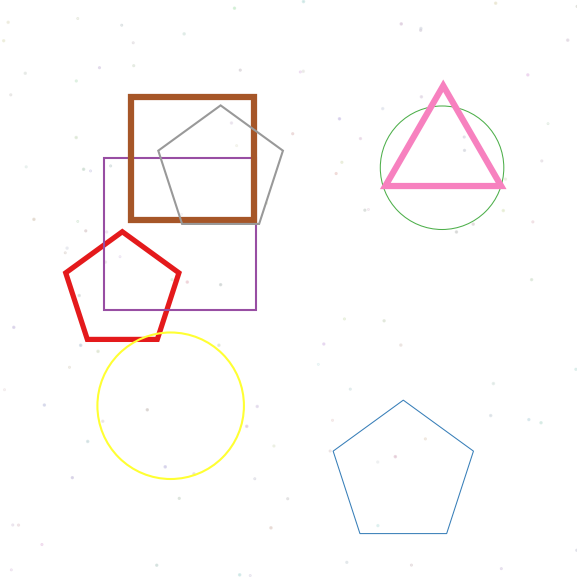[{"shape": "pentagon", "thickness": 2.5, "radius": 0.52, "center": [0.212, 0.495]}, {"shape": "pentagon", "thickness": 0.5, "radius": 0.64, "center": [0.698, 0.179]}, {"shape": "circle", "thickness": 0.5, "radius": 0.53, "center": [0.765, 0.709]}, {"shape": "square", "thickness": 1, "radius": 0.66, "center": [0.312, 0.594]}, {"shape": "circle", "thickness": 1, "radius": 0.63, "center": [0.296, 0.297]}, {"shape": "square", "thickness": 3, "radius": 0.53, "center": [0.334, 0.724]}, {"shape": "triangle", "thickness": 3, "radius": 0.58, "center": [0.767, 0.735]}, {"shape": "pentagon", "thickness": 1, "radius": 0.57, "center": [0.382, 0.703]}]